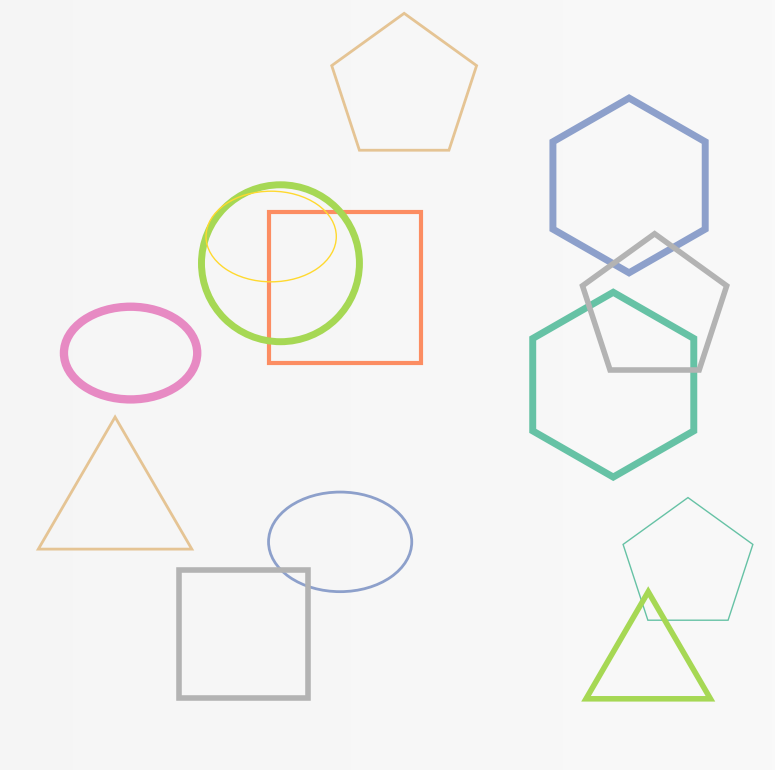[{"shape": "hexagon", "thickness": 2.5, "radius": 0.6, "center": [0.791, 0.5]}, {"shape": "pentagon", "thickness": 0.5, "radius": 0.44, "center": [0.888, 0.266]}, {"shape": "square", "thickness": 1.5, "radius": 0.49, "center": [0.446, 0.627]}, {"shape": "hexagon", "thickness": 2.5, "radius": 0.57, "center": [0.812, 0.759]}, {"shape": "oval", "thickness": 1, "radius": 0.46, "center": [0.439, 0.296]}, {"shape": "oval", "thickness": 3, "radius": 0.43, "center": [0.168, 0.541]}, {"shape": "circle", "thickness": 2.5, "radius": 0.51, "center": [0.362, 0.658]}, {"shape": "triangle", "thickness": 2, "radius": 0.46, "center": [0.836, 0.139]}, {"shape": "oval", "thickness": 0.5, "radius": 0.42, "center": [0.35, 0.693]}, {"shape": "pentagon", "thickness": 1, "radius": 0.49, "center": [0.521, 0.884]}, {"shape": "triangle", "thickness": 1, "radius": 0.57, "center": [0.148, 0.344]}, {"shape": "pentagon", "thickness": 2, "radius": 0.49, "center": [0.845, 0.599]}, {"shape": "square", "thickness": 2, "radius": 0.42, "center": [0.314, 0.177]}]